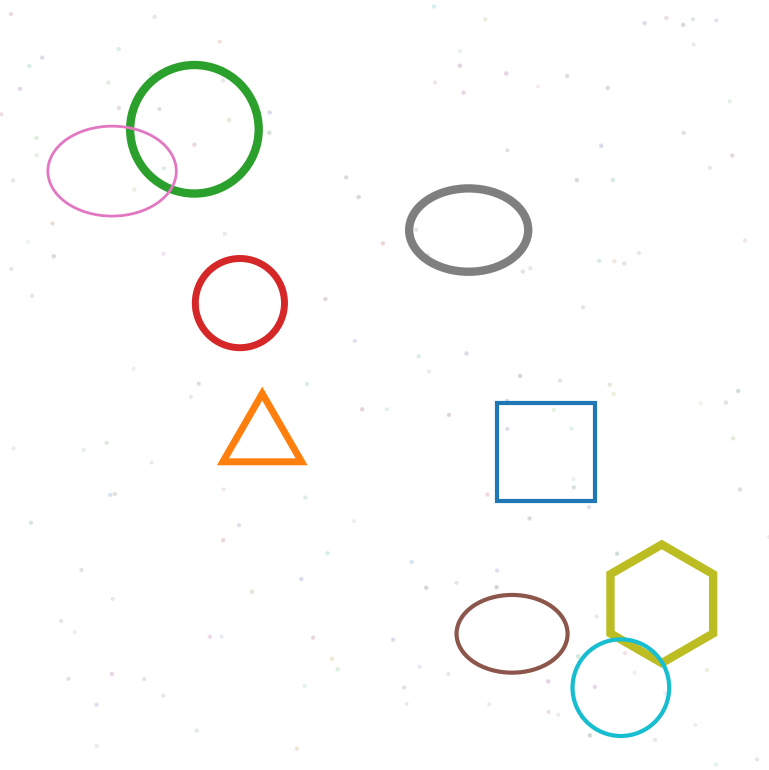[{"shape": "square", "thickness": 1.5, "radius": 0.32, "center": [0.709, 0.414]}, {"shape": "triangle", "thickness": 2.5, "radius": 0.3, "center": [0.341, 0.43]}, {"shape": "circle", "thickness": 3, "radius": 0.42, "center": [0.253, 0.832]}, {"shape": "circle", "thickness": 2.5, "radius": 0.29, "center": [0.312, 0.606]}, {"shape": "oval", "thickness": 1.5, "radius": 0.36, "center": [0.665, 0.177]}, {"shape": "oval", "thickness": 1, "radius": 0.42, "center": [0.146, 0.778]}, {"shape": "oval", "thickness": 3, "radius": 0.39, "center": [0.609, 0.701]}, {"shape": "hexagon", "thickness": 3, "radius": 0.38, "center": [0.859, 0.216]}, {"shape": "circle", "thickness": 1.5, "radius": 0.31, "center": [0.806, 0.107]}]